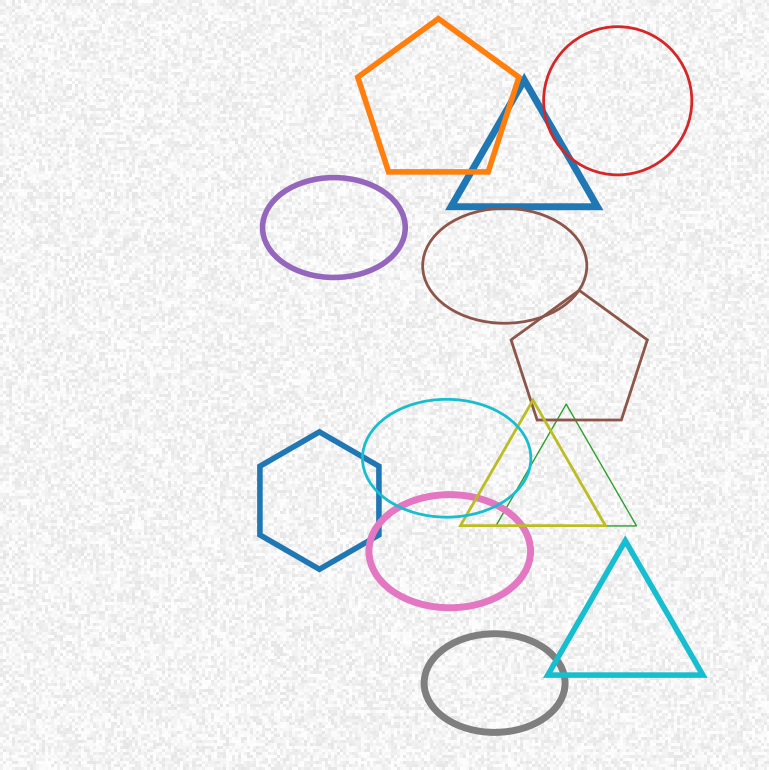[{"shape": "triangle", "thickness": 2.5, "radius": 0.55, "center": [0.681, 0.786]}, {"shape": "hexagon", "thickness": 2, "radius": 0.45, "center": [0.415, 0.35]}, {"shape": "pentagon", "thickness": 2, "radius": 0.55, "center": [0.569, 0.866]}, {"shape": "triangle", "thickness": 0.5, "radius": 0.53, "center": [0.735, 0.37]}, {"shape": "circle", "thickness": 1, "radius": 0.48, "center": [0.802, 0.869]}, {"shape": "oval", "thickness": 2, "radius": 0.46, "center": [0.434, 0.705]}, {"shape": "pentagon", "thickness": 1, "radius": 0.47, "center": [0.752, 0.53]}, {"shape": "oval", "thickness": 1, "radius": 0.53, "center": [0.656, 0.655]}, {"shape": "oval", "thickness": 2.5, "radius": 0.52, "center": [0.584, 0.284]}, {"shape": "oval", "thickness": 2.5, "radius": 0.46, "center": [0.642, 0.113]}, {"shape": "triangle", "thickness": 1, "radius": 0.54, "center": [0.692, 0.372]}, {"shape": "oval", "thickness": 1, "radius": 0.55, "center": [0.58, 0.405]}, {"shape": "triangle", "thickness": 2, "radius": 0.58, "center": [0.812, 0.181]}]